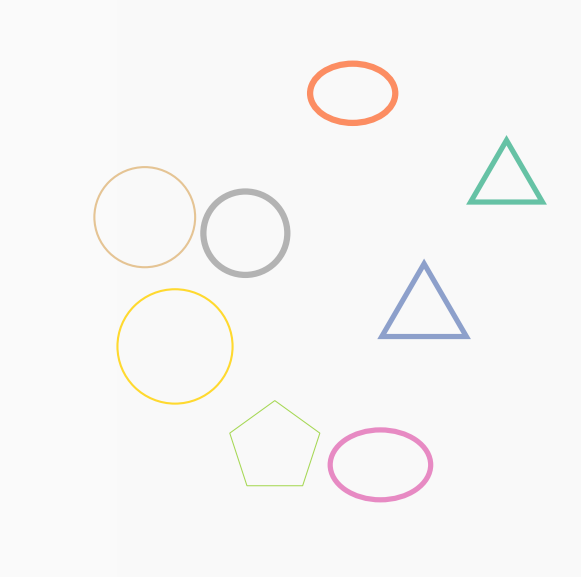[{"shape": "triangle", "thickness": 2.5, "radius": 0.36, "center": [0.871, 0.685]}, {"shape": "oval", "thickness": 3, "radius": 0.37, "center": [0.607, 0.838]}, {"shape": "triangle", "thickness": 2.5, "radius": 0.42, "center": [0.73, 0.458]}, {"shape": "oval", "thickness": 2.5, "radius": 0.43, "center": [0.655, 0.194]}, {"shape": "pentagon", "thickness": 0.5, "radius": 0.41, "center": [0.473, 0.224]}, {"shape": "circle", "thickness": 1, "radius": 0.5, "center": [0.301, 0.399]}, {"shape": "circle", "thickness": 1, "radius": 0.43, "center": [0.249, 0.623]}, {"shape": "circle", "thickness": 3, "radius": 0.36, "center": [0.422, 0.595]}]